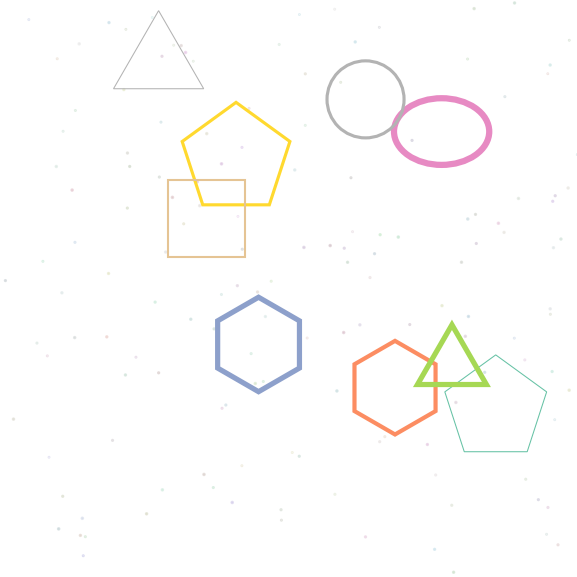[{"shape": "pentagon", "thickness": 0.5, "radius": 0.46, "center": [0.858, 0.292]}, {"shape": "hexagon", "thickness": 2, "radius": 0.41, "center": [0.684, 0.328]}, {"shape": "hexagon", "thickness": 2.5, "radius": 0.41, "center": [0.448, 0.403]}, {"shape": "oval", "thickness": 3, "radius": 0.41, "center": [0.765, 0.771]}, {"shape": "triangle", "thickness": 2.5, "radius": 0.34, "center": [0.783, 0.368]}, {"shape": "pentagon", "thickness": 1.5, "radius": 0.49, "center": [0.409, 0.724]}, {"shape": "square", "thickness": 1, "radius": 0.33, "center": [0.357, 0.621]}, {"shape": "triangle", "thickness": 0.5, "radius": 0.45, "center": [0.275, 0.891]}, {"shape": "circle", "thickness": 1.5, "radius": 0.33, "center": [0.633, 0.827]}]